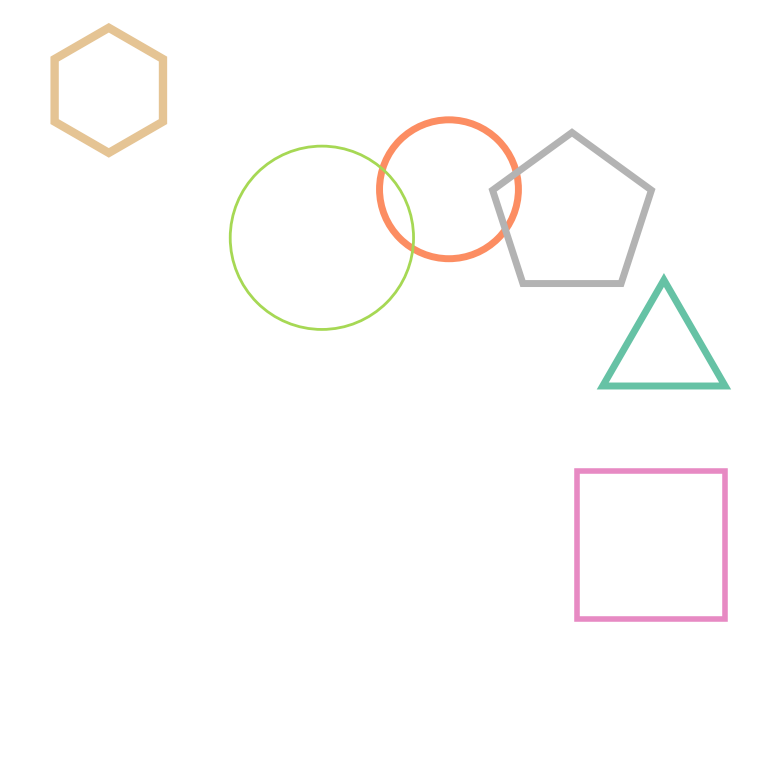[{"shape": "triangle", "thickness": 2.5, "radius": 0.46, "center": [0.862, 0.545]}, {"shape": "circle", "thickness": 2.5, "radius": 0.45, "center": [0.583, 0.754]}, {"shape": "square", "thickness": 2, "radius": 0.48, "center": [0.846, 0.292]}, {"shape": "circle", "thickness": 1, "radius": 0.6, "center": [0.418, 0.691]}, {"shape": "hexagon", "thickness": 3, "radius": 0.41, "center": [0.141, 0.883]}, {"shape": "pentagon", "thickness": 2.5, "radius": 0.54, "center": [0.743, 0.719]}]